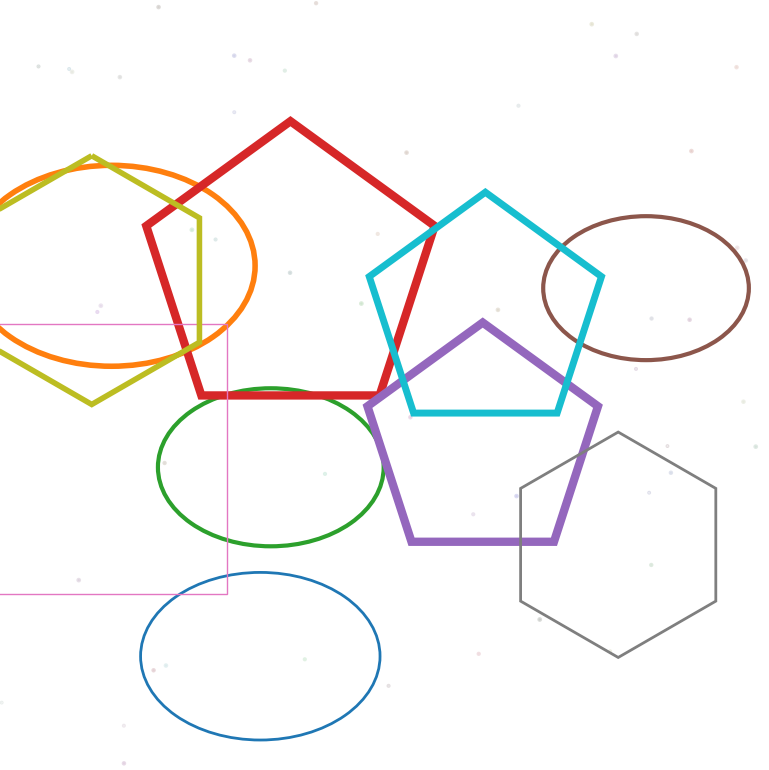[{"shape": "oval", "thickness": 1, "radius": 0.78, "center": [0.338, 0.148]}, {"shape": "oval", "thickness": 2, "radius": 0.93, "center": [0.145, 0.655]}, {"shape": "oval", "thickness": 1.5, "radius": 0.73, "center": [0.352, 0.393]}, {"shape": "pentagon", "thickness": 3, "radius": 0.98, "center": [0.377, 0.646]}, {"shape": "pentagon", "thickness": 3, "radius": 0.79, "center": [0.627, 0.424]}, {"shape": "oval", "thickness": 1.5, "radius": 0.67, "center": [0.839, 0.626]}, {"shape": "square", "thickness": 0.5, "radius": 0.87, "center": [0.119, 0.404]}, {"shape": "hexagon", "thickness": 1, "radius": 0.73, "center": [0.803, 0.293]}, {"shape": "hexagon", "thickness": 2, "radius": 0.81, "center": [0.119, 0.636]}, {"shape": "pentagon", "thickness": 2.5, "radius": 0.79, "center": [0.63, 0.592]}]